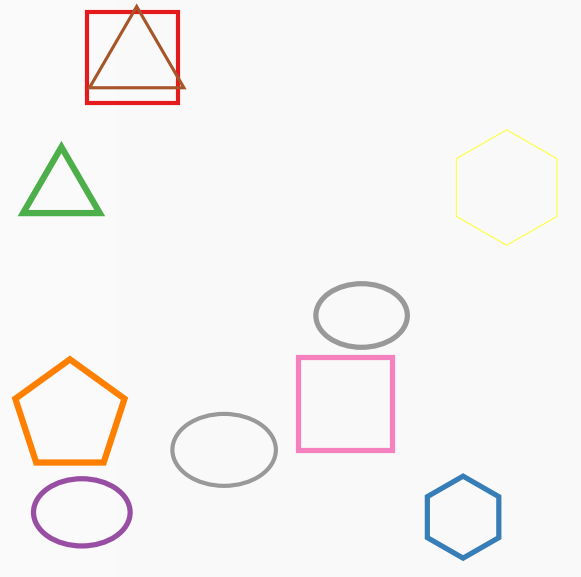[{"shape": "square", "thickness": 2, "radius": 0.39, "center": [0.228, 0.9]}, {"shape": "hexagon", "thickness": 2.5, "radius": 0.35, "center": [0.797, 0.104]}, {"shape": "triangle", "thickness": 3, "radius": 0.38, "center": [0.106, 0.668]}, {"shape": "oval", "thickness": 2.5, "radius": 0.42, "center": [0.141, 0.112]}, {"shape": "pentagon", "thickness": 3, "radius": 0.49, "center": [0.12, 0.278]}, {"shape": "hexagon", "thickness": 0.5, "radius": 0.5, "center": [0.872, 0.674]}, {"shape": "triangle", "thickness": 1.5, "radius": 0.47, "center": [0.235, 0.894]}, {"shape": "square", "thickness": 2.5, "radius": 0.4, "center": [0.593, 0.3]}, {"shape": "oval", "thickness": 2, "radius": 0.45, "center": [0.386, 0.22]}, {"shape": "oval", "thickness": 2.5, "radius": 0.39, "center": [0.622, 0.453]}]